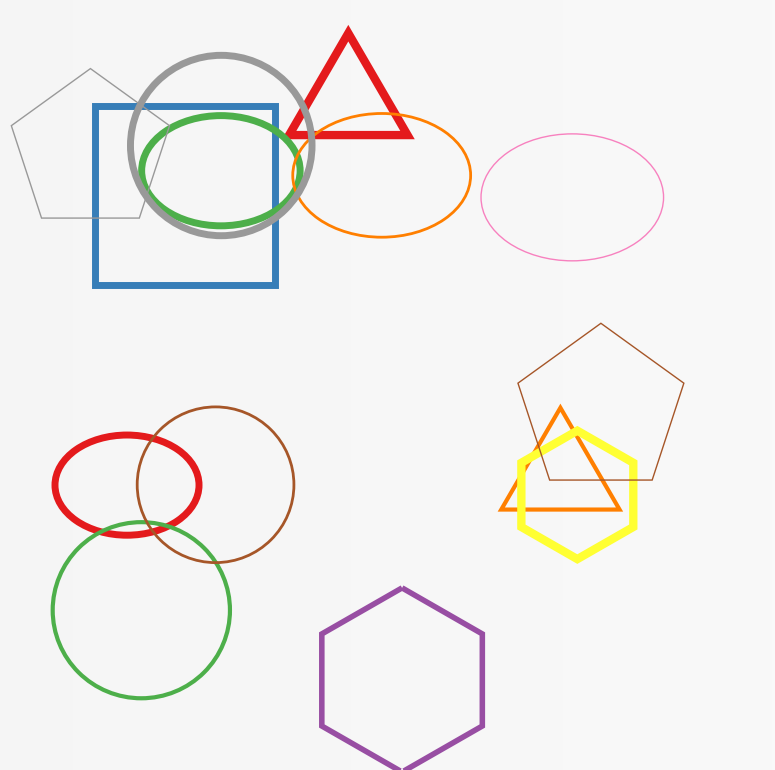[{"shape": "triangle", "thickness": 3, "radius": 0.44, "center": [0.449, 0.869]}, {"shape": "oval", "thickness": 2.5, "radius": 0.46, "center": [0.164, 0.37]}, {"shape": "square", "thickness": 2.5, "radius": 0.58, "center": [0.239, 0.746]}, {"shape": "oval", "thickness": 2.5, "radius": 0.51, "center": [0.285, 0.778]}, {"shape": "circle", "thickness": 1.5, "radius": 0.57, "center": [0.182, 0.208]}, {"shape": "hexagon", "thickness": 2, "radius": 0.6, "center": [0.519, 0.117]}, {"shape": "triangle", "thickness": 1.5, "radius": 0.44, "center": [0.723, 0.382]}, {"shape": "oval", "thickness": 1, "radius": 0.57, "center": [0.493, 0.772]}, {"shape": "hexagon", "thickness": 3, "radius": 0.42, "center": [0.745, 0.357]}, {"shape": "pentagon", "thickness": 0.5, "radius": 0.56, "center": [0.775, 0.468]}, {"shape": "circle", "thickness": 1, "radius": 0.51, "center": [0.278, 0.37]}, {"shape": "oval", "thickness": 0.5, "radius": 0.59, "center": [0.738, 0.744]}, {"shape": "circle", "thickness": 2.5, "radius": 0.59, "center": [0.285, 0.811]}, {"shape": "pentagon", "thickness": 0.5, "radius": 0.54, "center": [0.117, 0.804]}]